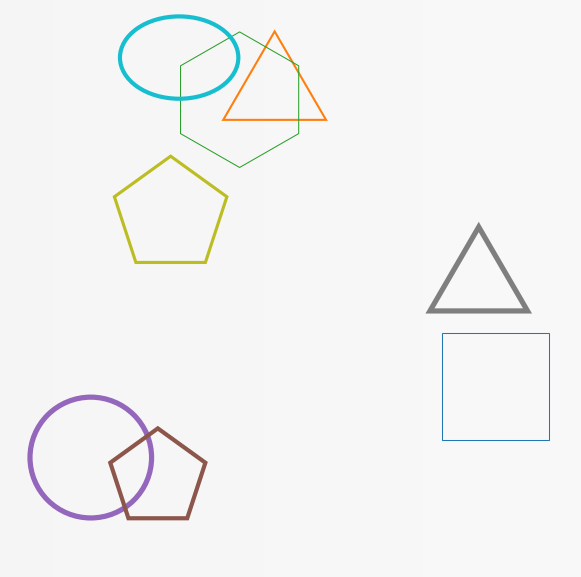[{"shape": "square", "thickness": 0.5, "radius": 0.46, "center": [0.852, 0.33]}, {"shape": "triangle", "thickness": 1, "radius": 0.51, "center": [0.472, 0.843]}, {"shape": "hexagon", "thickness": 0.5, "radius": 0.59, "center": [0.412, 0.826]}, {"shape": "circle", "thickness": 2.5, "radius": 0.52, "center": [0.156, 0.207]}, {"shape": "pentagon", "thickness": 2, "radius": 0.43, "center": [0.272, 0.171]}, {"shape": "triangle", "thickness": 2.5, "radius": 0.48, "center": [0.824, 0.509]}, {"shape": "pentagon", "thickness": 1.5, "radius": 0.51, "center": [0.294, 0.627]}, {"shape": "oval", "thickness": 2, "radius": 0.51, "center": [0.308, 0.899]}]